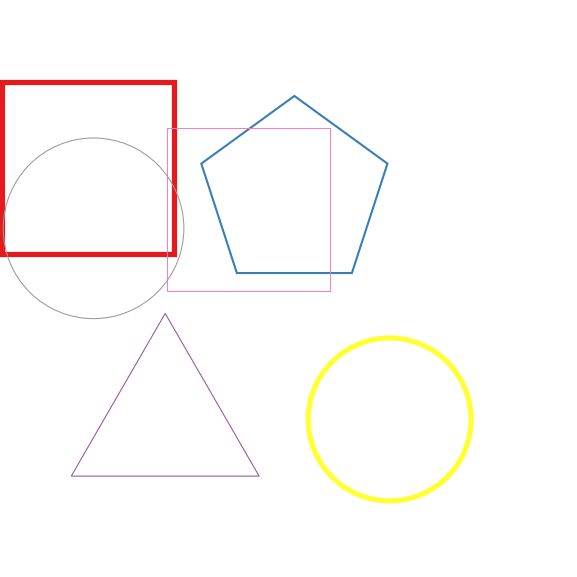[{"shape": "square", "thickness": 2.5, "radius": 0.74, "center": [0.153, 0.709]}, {"shape": "pentagon", "thickness": 1, "radius": 0.85, "center": [0.51, 0.663]}, {"shape": "triangle", "thickness": 0.5, "radius": 0.94, "center": [0.286, 0.269]}, {"shape": "circle", "thickness": 2.5, "radius": 0.71, "center": [0.675, 0.273]}, {"shape": "square", "thickness": 0.5, "radius": 0.7, "center": [0.43, 0.637]}, {"shape": "circle", "thickness": 0.5, "radius": 0.78, "center": [0.162, 0.604]}]